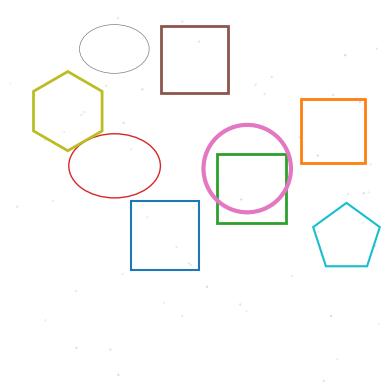[{"shape": "square", "thickness": 1.5, "radius": 0.44, "center": [0.428, 0.388]}, {"shape": "square", "thickness": 2, "radius": 0.42, "center": [0.866, 0.659]}, {"shape": "square", "thickness": 2, "radius": 0.45, "center": [0.654, 0.51]}, {"shape": "oval", "thickness": 1, "radius": 0.59, "center": [0.298, 0.569]}, {"shape": "square", "thickness": 2, "radius": 0.44, "center": [0.505, 0.846]}, {"shape": "circle", "thickness": 3, "radius": 0.57, "center": [0.642, 0.562]}, {"shape": "oval", "thickness": 0.5, "radius": 0.45, "center": [0.297, 0.873]}, {"shape": "hexagon", "thickness": 2, "radius": 0.51, "center": [0.176, 0.711]}, {"shape": "pentagon", "thickness": 1.5, "radius": 0.45, "center": [0.9, 0.382]}]